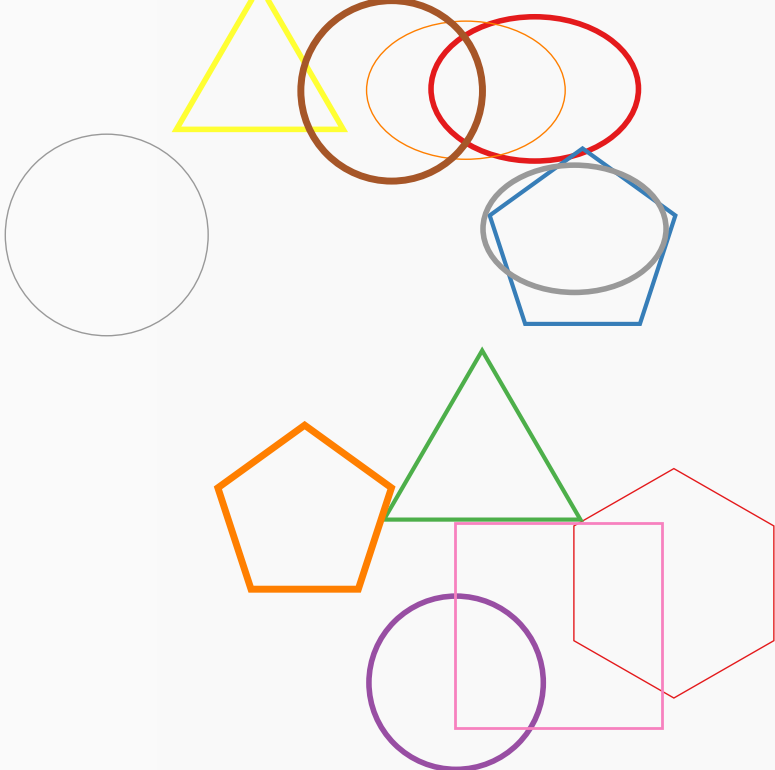[{"shape": "hexagon", "thickness": 0.5, "radius": 0.74, "center": [0.87, 0.242]}, {"shape": "oval", "thickness": 2, "radius": 0.67, "center": [0.69, 0.885]}, {"shape": "pentagon", "thickness": 1.5, "radius": 0.63, "center": [0.752, 0.681]}, {"shape": "triangle", "thickness": 1.5, "radius": 0.73, "center": [0.622, 0.398]}, {"shape": "circle", "thickness": 2, "radius": 0.56, "center": [0.589, 0.113]}, {"shape": "pentagon", "thickness": 2.5, "radius": 0.59, "center": [0.393, 0.33]}, {"shape": "oval", "thickness": 0.5, "radius": 0.64, "center": [0.601, 0.883]}, {"shape": "triangle", "thickness": 2, "radius": 0.62, "center": [0.335, 0.894]}, {"shape": "circle", "thickness": 2.5, "radius": 0.59, "center": [0.505, 0.882]}, {"shape": "square", "thickness": 1, "radius": 0.67, "center": [0.72, 0.188]}, {"shape": "oval", "thickness": 2, "radius": 0.59, "center": [0.741, 0.703]}, {"shape": "circle", "thickness": 0.5, "radius": 0.65, "center": [0.138, 0.695]}]